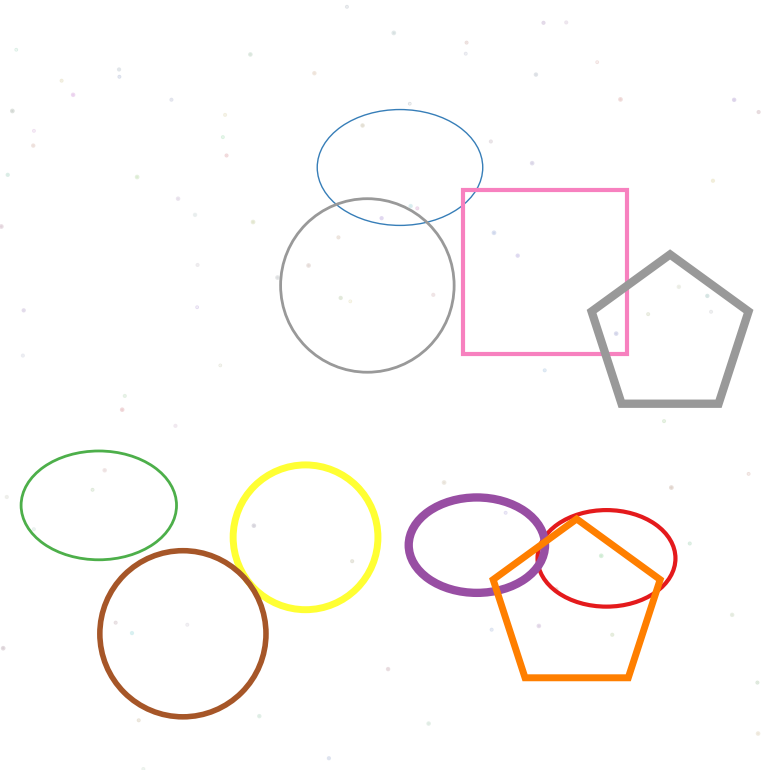[{"shape": "oval", "thickness": 1.5, "radius": 0.45, "center": [0.788, 0.275]}, {"shape": "oval", "thickness": 0.5, "radius": 0.54, "center": [0.519, 0.782]}, {"shape": "oval", "thickness": 1, "radius": 0.5, "center": [0.128, 0.344]}, {"shape": "oval", "thickness": 3, "radius": 0.44, "center": [0.619, 0.292]}, {"shape": "pentagon", "thickness": 2.5, "radius": 0.57, "center": [0.749, 0.212]}, {"shape": "circle", "thickness": 2.5, "radius": 0.47, "center": [0.397, 0.302]}, {"shape": "circle", "thickness": 2, "radius": 0.54, "center": [0.238, 0.177]}, {"shape": "square", "thickness": 1.5, "radius": 0.53, "center": [0.708, 0.647]}, {"shape": "pentagon", "thickness": 3, "radius": 0.54, "center": [0.87, 0.562]}, {"shape": "circle", "thickness": 1, "radius": 0.56, "center": [0.477, 0.629]}]